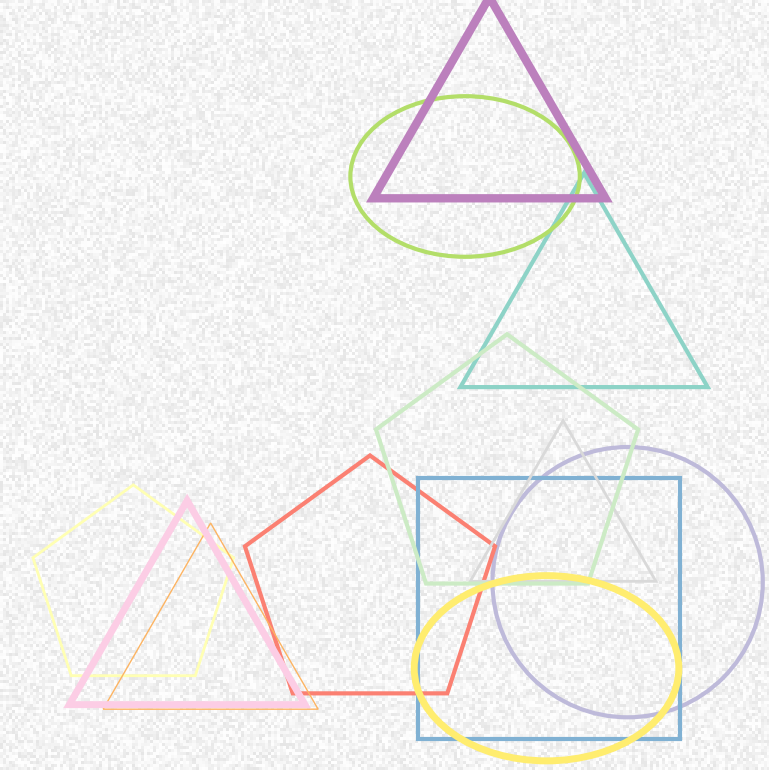[{"shape": "triangle", "thickness": 1.5, "radius": 0.93, "center": [0.759, 0.59]}, {"shape": "pentagon", "thickness": 1, "radius": 0.69, "center": [0.173, 0.233]}, {"shape": "circle", "thickness": 1.5, "radius": 0.88, "center": [0.815, 0.244]}, {"shape": "pentagon", "thickness": 1.5, "radius": 0.85, "center": [0.481, 0.238]}, {"shape": "square", "thickness": 1.5, "radius": 0.85, "center": [0.713, 0.21]}, {"shape": "triangle", "thickness": 0.5, "radius": 0.81, "center": [0.274, 0.16]}, {"shape": "oval", "thickness": 1.5, "radius": 0.74, "center": [0.604, 0.771]}, {"shape": "triangle", "thickness": 2.5, "radius": 0.88, "center": [0.243, 0.173]}, {"shape": "triangle", "thickness": 1, "radius": 0.7, "center": [0.731, 0.315]}, {"shape": "triangle", "thickness": 3, "radius": 0.87, "center": [0.636, 0.83]}, {"shape": "pentagon", "thickness": 1.5, "radius": 0.89, "center": [0.659, 0.387]}, {"shape": "oval", "thickness": 2.5, "radius": 0.86, "center": [0.71, 0.132]}]